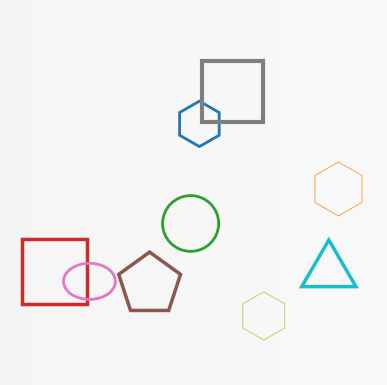[{"shape": "hexagon", "thickness": 2, "radius": 0.29, "center": [0.515, 0.678]}, {"shape": "hexagon", "thickness": 0.5, "radius": 0.35, "center": [0.873, 0.509]}, {"shape": "circle", "thickness": 2, "radius": 0.36, "center": [0.492, 0.42]}, {"shape": "square", "thickness": 2.5, "radius": 0.42, "center": [0.14, 0.295]}, {"shape": "pentagon", "thickness": 2.5, "radius": 0.42, "center": [0.386, 0.261]}, {"shape": "oval", "thickness": 2, "radius": 0.33, "center": [0.231, 0.269]}, {"shape": "square", "thickness": 3, "radius": 0.39, "center": [0.599, 0.763]}, {"shape": "hexagon", "thickness": 0.5, "radius": 0.31, "center": [0.681, 0.179]}, {"shape": "triangle", "thickness": 2.5, "radius": 0.4, "center": [0.849, 0.296]}]